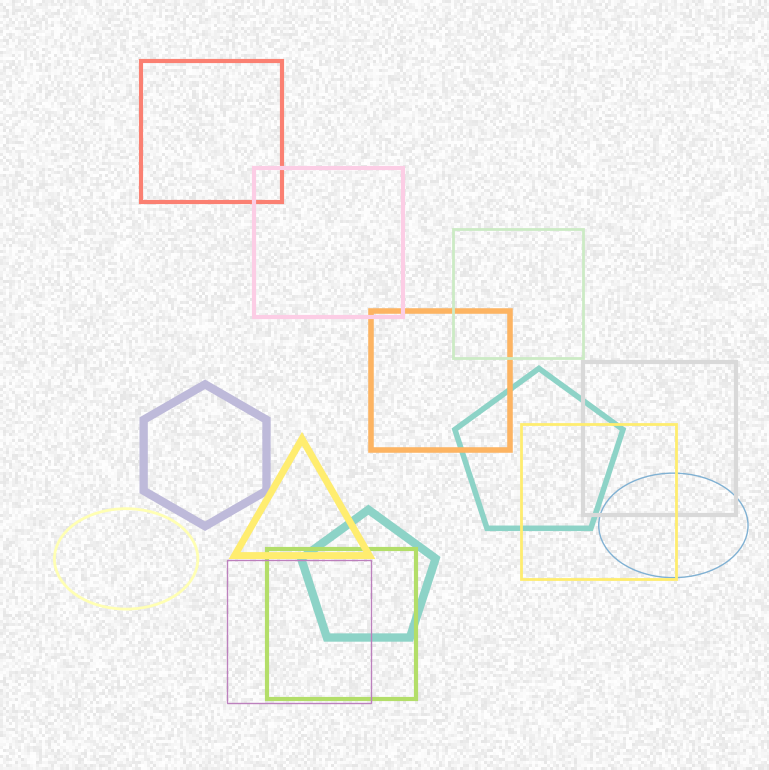[{"shape": "pentagon", "thickness": 3, "radius": 0.46, "center": [0.478, 0.246]}, {"shape": "pentagon", "thickness": 2, "radius": 0.57, "center": [0.7, 0.407]}, {"shape": "oval", "thickness": 1, "radius": 0.47, "center": [0.164, 0.274]}, {"shape": "hexagon", "thickness": 3, "radius": 0.46, "center": [0.266, 0.409]}, {"shape": "square", "thickness": 1.5, "radius": 0.46, "center": [0.274, 0.829]}, {"shape": "oval", "thickness": 0.5, "radius": 0.48, "center": [0.875, 0.318]}, {"shape": "square", "thickness": 2, "radius": 0.45, "center": [0.573, 0.506]}, {"shape": "square", "thickness": 1.5, "radius": 0.49, "center": [0.443, 0.19]}, {"shape": "square", "thickness": 1.5, "radius": 0.49, "center": [0.427, 0.685]}, {"shape": "square", "thickness": 1.5, "radius": 0.5, "center": [0.856, 0.431]}, {"shape": "square", "thickness": 0.5, "radius": 0.47, "center": [0.389, 0.18]}, {"shape": "square", "thickness": 1, "radius": 0.42, "center": [0.673, 0.619]}, {"shape": "square", "thickness": 1, "radius": 0.5, "center": [0.777, 0.349]}, {"shape": "triangle", "thickness": 2.5, "radius": 0.51, "center": [0.392, 0.329]}]